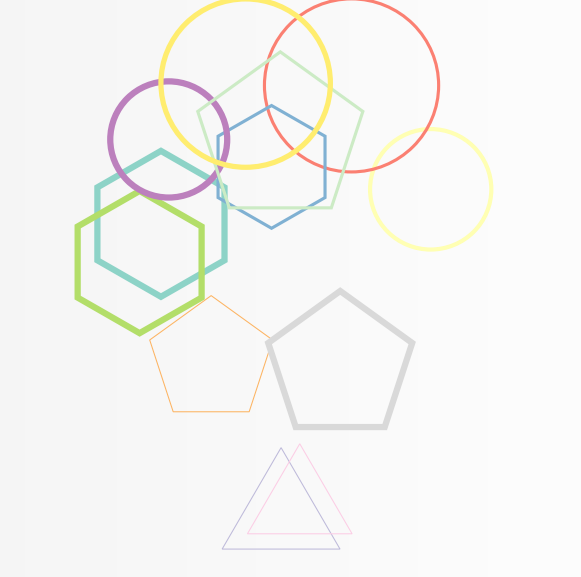[{"shape": "hexagon", "thickness": 3, "radius": 0.63, "center": [0.277, 0.612]}, {"shape": "circle", "thickness": 2, "radius": 0.52, "center": [0.741, 0.671]}, {"shape": "triangle", "thickness": 0.5, "radius": 0.59, "center": [0.484, 0.107]}, {"shape": "circle", "thickness": 1.5, "radius": 0.75, "center": [0.605, 0.851]}, {"shape": "hexagon", "thickness": 1.5, "radius": 0.53, "center": [0.467, 0.71]}, {"shape": "pentagon", "thickness": 0.5, "radius": 0.56, "center": [0.363, 0.376]}, {"shape": "hexagon", "thickness": 3, "radius": 0.62, "center": [0.24, 0.545]}, {"shape": "triangle", "thickness": 0.5, "radius": 0.52, "center": [0.516, 0.127]}, {"shape": "pentagon", "thickness": 3, "radius": 0.65, "center": [0.585, 0.365]}, {"shape": "circle", "thickness": 3, "radius": 0.5, "center": [0.29, 0.758]}, {"shape": "pentagon", "thickness": 1.5, "radius": 0.75, "center": [0.482, 0.76]}, {"shape": "circle", "thickness": 2.5, "radius": 0.73, "center": [0.423, 0.855]}]